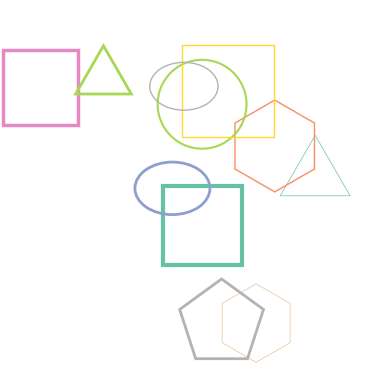[{"shape": "triangle", "thickness": 0.5, "radius": 0.52, "center": [0.819, 0.544]}, {"shape": "square", "thickness": 3, "radius": 0.52, "center": [0.525, 0.413]}, {"shape": "hexagon", "thickness": 1, "radius": 0.6, "center": [0.714, 0.621]}, {"shape": "oval", "thickness": 2, "radius": 0.49, "center": [0.448, 0.511]}, {"shape": "square", "thickness": 2.5, "radius": 0.49, "center": [0.106, 0.773]}, {"shape": "circle", "thickness": 1.5, "radius": 0.58, "center": [0.525, 0.729]}, {"shape": "triangle", "thickness": 2, "radius": 0.42, "center": [0.269, 0.798]}, {"shape": "square", "thickness": 1, "radius": 0.59, "center": [0.592, 0.764]}, {"shape": "hexagon", "thickness": 0.5, "radius": 0.51, "center": [0.665, 0.161]}, {"shape": "oval", "thickness": 1, "radius": 0.44, "center": [0.478, 0.776]}, {"shape": "pentagon", "thickness": 2, "radius": 0.57, "center": [0.576, 0.161]}]